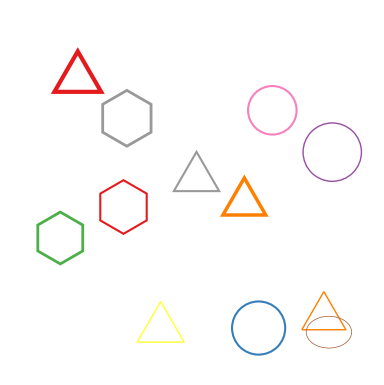[{"shape": "hexagon", "thickness": 1.5, "radius": 0.35, "center": [0.321, 0.462]}, {"shape": "triangle", "thickness": 3, "radius": 0.35, "center": [0.202, 0.797]}, {"shape": "circle", "thickness": 1.5, "radius": 0.35, "center": [0.672, 0.148]}, {"shape": "hexagon", "thickness": 2, "radius": 0.34, "center": [0.157, 0.382]}, {"shape": "circle", "thickness": 1, "radius": 0.38, "center": [0.863, 0.605]}, {"shape": "triangle", "thickness": 2.5, "radius": 0.32, "center": [0.635, 0.474]}, {"shape": "triangle", "thickness": 1, "radius": 0.33, "center": [0.841, 0.177]}, {"shape": "triangle", "thickness": 1, "radius": 0.35, "center": [0.417, 0.146]}, {"shape": "oval", "thickness": 0.5, "radius": 0.29, "center": [0.854, 0.137]}, {"shape": "circle", "thickness": 1.5, "radius": 0.32, "center": [0.707, 0.713]}, {"shape": "hexagon", "thickness": 2, "radius": 0.36, "center": [0.33, 0.693]}, {"shape": "triangle", "thickness": 1.5, "radius": 0.34, "center": [0.51, 0.538]}]